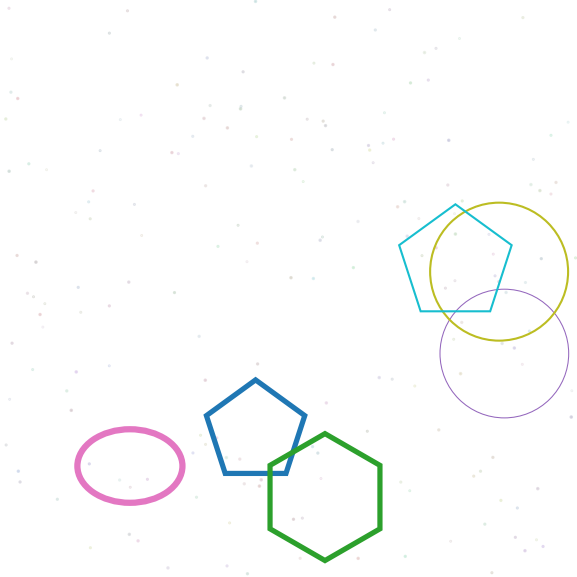[{"shape": "pentagon", "thickness": 2.5, "radius": 0.45, "center": [0.443, 0.252]}, {"shape": "hexagon", "thickness": 2.5, "radius": 0.55, "center": [0.563, 0.138]}, {"shape": "circle", "thickness": 0.5, "radius": 0.56, "center": [0.873, 0.387]}, {"shape": "oval", "thickness": 3, "radius": 0.45, "center": [0.225, 0.192]}, {"shape": "circle", "thickness": 1, "radius": 0.6, "center": [0.864, 0.529]}, {"shape": "pentagon", "thickness": 1, "radius": 0.51, "center": [0.789, 0.543]}]